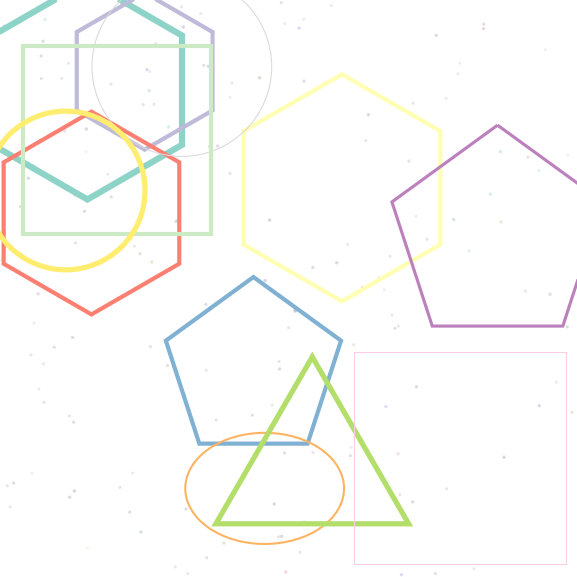[{"shape": "hexagon", "thickness": 3, "radius": 0.95, "center": [0.151, 0.843]}, {"shape": "hexagon", "thickness": 2, "radius": 0.98, "center": [0.592, 0.674]}, {"shape": "hexagon", "thickness": 2, "radius": 0.68, "center": [0.25, 0.876]}, {"shape": "hexagon", "thickness": 2, "radius": 0.88, "center": [0.158, 0.63]}, {"shape": "pentagon", "thickness": 2, "radius": 0.8, "center": [0.439, 0.36]}, {"shape": "oval", "thickness": 1, "radius": 0.69, "center": [0.458, 0.153]}, {"shape": "triangle", "thickness": 2.5, "radius": 0.96, "center": [0.541, 0.188]}, {"shape": "square", "thickness": 0.5, "radius": 0.92, "center": [0.796, 0.206]}, {"shape": "circle", "thickness": 0.5, "radius": 0.78, "center": [0.315, 0.884]}, {"shape": "pentagon", "thickness": 1.5, "radius": 0.96, "center": [0.862, 0.59]}, {"shape": "square", "thickness": 2, "radius": 0.81, "center": [0.202, 0.757]}, {"shape": "circle", "thickness": 2.5, "radius": 0.69, "center": [0.114, 0.669]}]